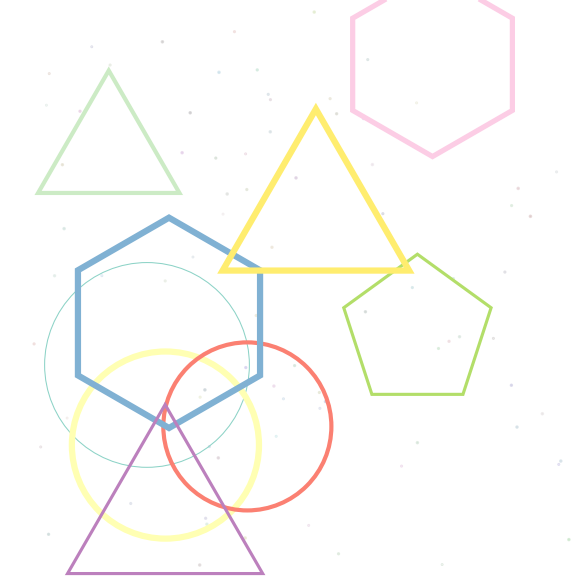[{"shape": "circle", "thickness": 0.5, "radius": 0.89, "center": [0.255, 0.367]}, {"shape": "circle", "thickness": 3, "radius": 0.81, "center": [0.286, 0.228]}, {"shape": "circle", "thickness": 2, "radius": 0.73, "center": [0.428, 0.261]}, {"shape": "hexagon", "thickness": 3, "radius": 0.91, "center": [0.293, 0.44]}, {"shape": "pentagon", "thickness": 1.5, "radius": 0.67, "center": [0.723, 0.425]}, {"shape": "hexagon", "thickness": 2.5, "radius": 0.8, "center": [0.749, 0.888]}, {"shape": "triangle", "thickness": 1.5, "radius": 0.98, "center": [0.286, 0.103]}, {"shape": "triangle", "thickness": 2, "radius": 0.71, "center": [0.188, 0.736]}, {"shape": "triangle", "thickness": 3, "radius": 0.93, "center": [0.547, 0.624]}]